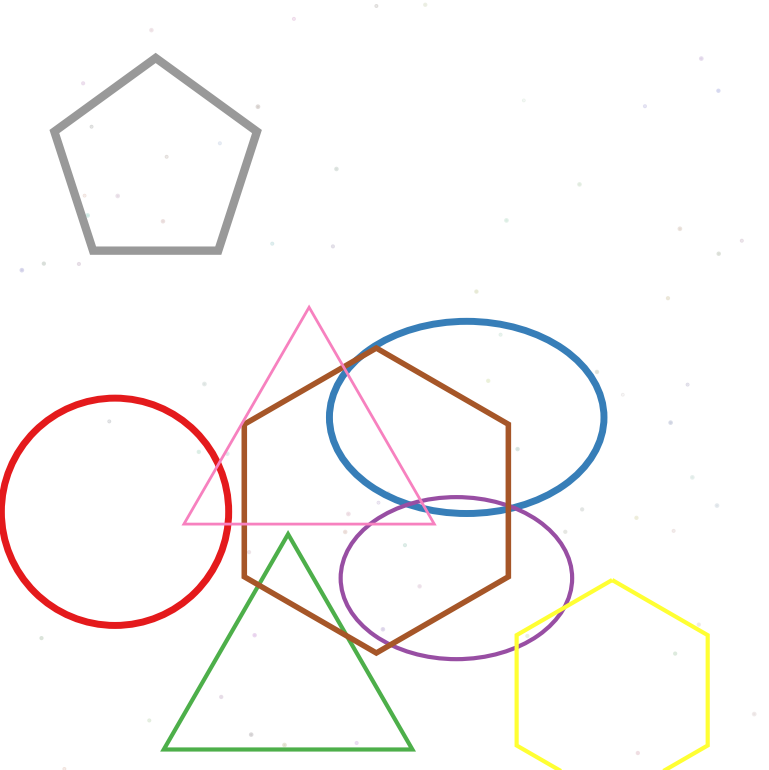[{"shape": "circle", "thickness": 2.5, "radius": 0.74, "center": [0.149, 0.335]}, {"shape": "oval", "thickness": 2.5, "radius": 0.89, "center": [0.606, 0.458]}, {"shape": "triangle", "thickness": 1.5, "radius": 0.93, "center": [0.374, 0.12]}, {"shape": "oval", "thickness": 1.5, "radius": 0.75, "center": [0.593, 0.249]}, {"shape": "hexagon", "thickness": 1.5, "radius": 0.72, "center": [0.795, 0.103]}, {"shape": "hexagon", "thickness": 2, "radius": 0.99, "center": [0.489, 0.35]}, {"shape": "triangle", "thickness": 1, "radius": 0.94, "center": [0.401, 0.413]}, {"shape": "pentagon", "thickness": 3, "radius": 0.69, "center": [0.202, 0.786]}]